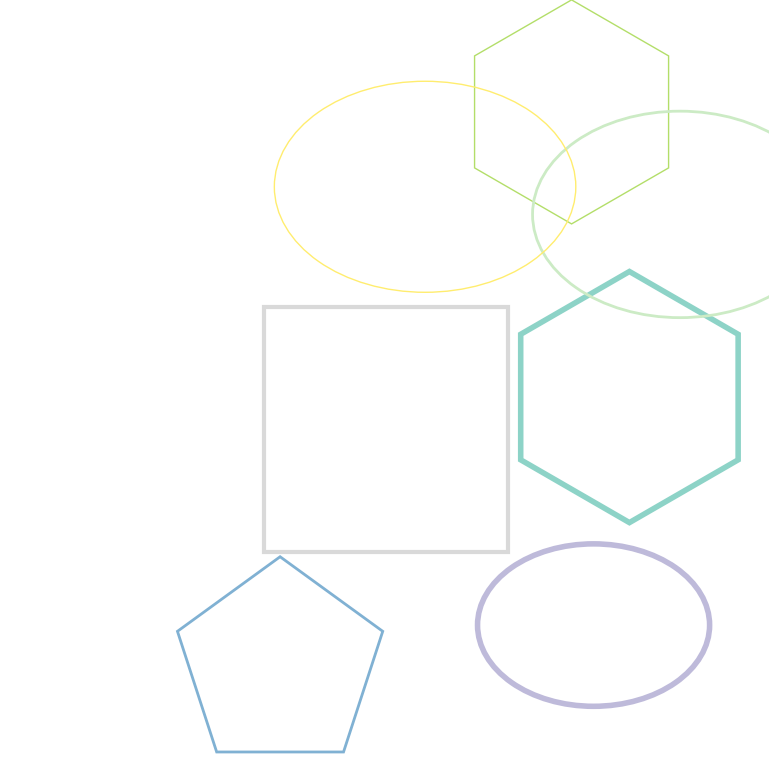[{"shape": "hexagon", "thickness": 2, "radius": 0.82, "center": [0.817, 0.484]}, {"shape": "oval", "thickness": 2, "radius": 0.75, "center": [0.771, 0.188]}, {"shape": "pentagon", "thickness": 1, "radius": 0.7, "center": [0.364, 0.137]}, {"shape": "hexagon", "thickness": 0.5, "radius": 0.73, "center": [0.742, 0.855]}, {"shape": "square", "thickness": 1.5, "radius": 0.79, "center": [0.501, 0.443]}, {"shape": "oval", "thickness": 1, "radius": 0.96, "center": [0.883, 0.722]}, {"shape": "oval", "thickness": 0.5, "radius": 0.98, "center": [0.552, 0.757]}]